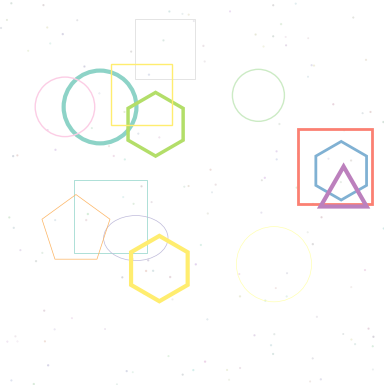[{"shape": "square", "thickness": 0.5, "radius": 0.48, "center": [0.286, 0.437]}, {"shape": "circle", "thickness": 3, "radius": 0.47, "center": [0.26, 0.722]}, {"shape": "circle", "thickness": 0.5, "radius": 0.49, "center": [0.712, 0.314]}, {"shape": "oval", "thickness": 0.5, "radius": 0.42, "center": [0.353, 0.382]}, {"shape": "square", "thickness": 2, "radius": 0.48, "center": [0.869, 0.568]}, {"shape": "hexagon", "thickness": 2, "radius": 0.38, "center": [0.886, 0.557]}, {"shape": "pentagon", "thickness": 0.5, "radius": 0.46, "center": [0.197, 0.402]}, {"shape": "hexagon", "thickness": 2.5, "radius": 0.41, "center": [0.404, 0.677]}, {"shape": "circle", "thickness": 1, "radius": 0.39, "center": [0.169, 0.722]}, {"shape": "square", "thickness": 0.5, "radius": 0.39, "center": [0.428, 0.873]}, {"shape": "triangle", "thickness": 3, "radius": 0.35, "center": [0.892, 0.498]}, {"shape": "circle", "thickness": 1, "radius": 0.34, "center": [0.671, 0.752]}, {"shape": "hexagon", "thickness": 3, "radius": 0.42, "center": [0.414, 0.302]}, {"shape": "square", "thickness": 1, "radius": 0.4, "center": [0.368, 0.755]}]